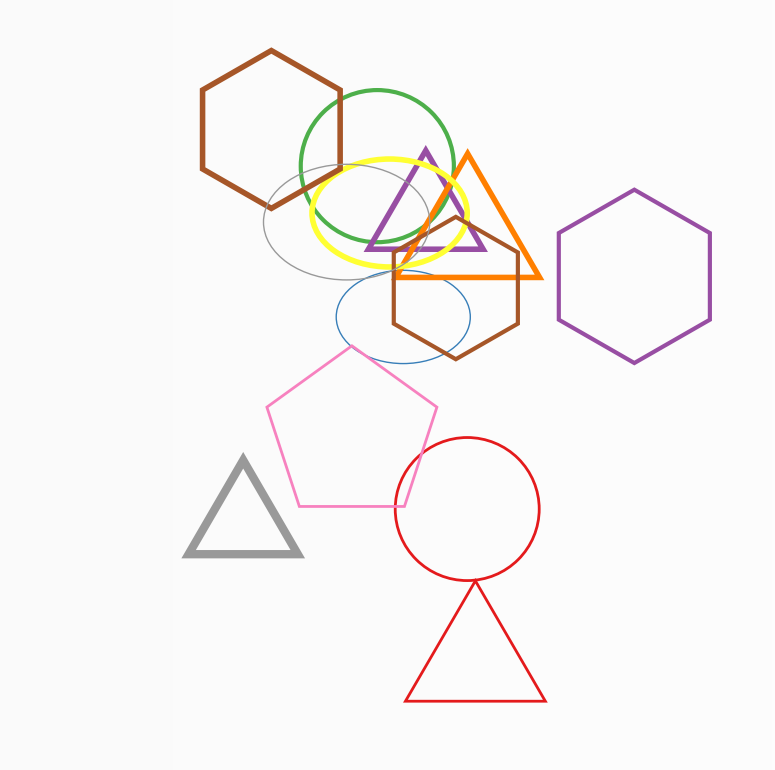[{"shape": "circle", "thickness": 1, "radius": 0.46, "center": [0.603, 0.339]}, {"shape": "triangle", "thickness": 1, "radius": 0.52, "center": [0.613, 0.141]}, {"shape": "oval", "thickness": 0.5, "radius": 0.43, "center": [0.52, 0.588]}, {"shape": "circle", "thickness": 1.5, "radius": 0.49, "center": [0.487, 0.784]}, {"shape": "hexagon", "thickness": 1.5, "radius": 0.56, "center": [0.818, 0.641]}, {"shape": "triangle", "thickness": 2, "radius": 0.43, "center": [0.549, 0.719]}, {"shape": "triangle", "thickness": 2, "radius": 0.54, "center": [0.603, 0.693]}, {"shape": "oval", "thickness": 2, "radius": 0.5, "center": [0.503, 0.723]}, {"shape": "hexagon", "thickness": 1.5, "radius": 0.46, "center": [0.588, 0.626]}, {"shape": "hexagon", "thickness": 2, "radius": 0.51, "center": [0.35, 0.832]}, {"shape": "pentagon", "thickness": 1, "radius": 0.58, "center": [0.454, 0.436]}, {"shape": "triangle", "thickness": 3, "radius": 0.41, "center": [0.314, 0.321]}, {"shape": "oval", "thickness": 0.5, "radius": 0.54, "center": [0.447, 0.712]}]